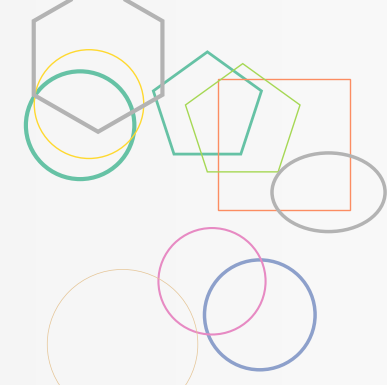[{"shape": "pentagon", "thickness": 2, "radius": 0.73, "center": [0.535, 0.718]}, {"shape": "circle", "thickness": 3, "radius": 0.7, "center": [0.207, 0.675]}, {"shape": "square", "thickness": 1, "radius": 0.85, "center": [0.733, 0.625]}, {"shape": "circle", "thickness": 2.5, "radius": 0.71, "center": [0.67, 0.182]}, {"shape": "circle", "thickness": 1.5, "radius": 0.69, "center": [0.547, 0.269]}, {"shape": "pentagon", "thickness": 1, "radius": 0.78, "center": [0.626, 0.679]}, {"shape": "circle", "thickness": 1, "radius": 0.71, "center": [0.23, 0.73]}, {"shape": "circle", "thickness": 0.5, "radius": 0.97, "center": [0.316, 0.106]}, {"shape": "oval", "thickness": 2.5, "radius": 0.73, "center": [0.848, 0.501]}, {"shape": "hexagon", "thickness": 3, "radius": 0.96, "center": [0.253, 0.85]}]